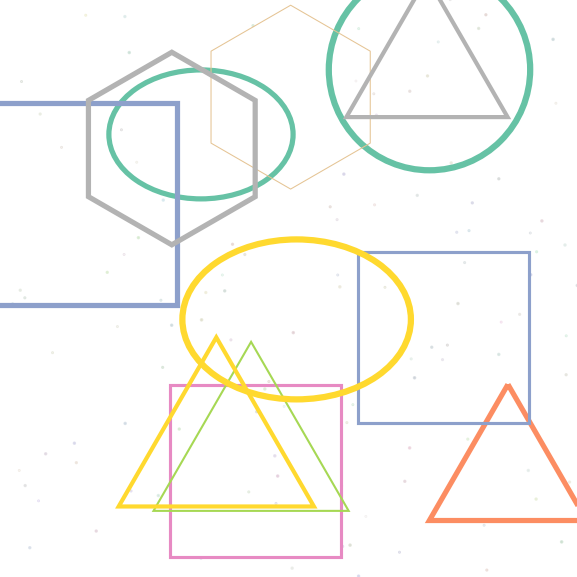[{"shape": "oval", "thickness": 2.5, "radius": 0.8, "center": [0.348, 0.766]}, {"shape": "circle", "thickness": 3, "radius": 0.87, "center": [0.744, 0.879]}, {"shape": "triangle", "thickness": 2.5, "radius": 0.79, "center": [0.88, 0.176]}, {"shape": "square", "thickness": 2.5, "radius": 0.87, "center": [0.132, 0.646]}, {"shape": "square", "thickness": 1.5, "radius": 0.74, "center": [0.768, 0.415]}, {"shape": "square", "thickness": 1.5, "radius": 0.74, "center": [0.442, 0.183]}, {"shape": "triangle", "thickness": 1, "radius": 0.98, "center": [0.435, 0.212]}, {"shape": "triangle", "thickness": 2, "radius": 0.98, "center": [0.375, 0.22]}, {"shape": "oval", "thickness": 3, "radius": 0.99, "center": [0.514, 0.446]}, {"shape": "hexagon", "thickness": 0.5, "radius": 0.8, "center": [0.503, 0.831]}, {"shape": "hexagon", "thickness": 2.5, "radius": 0.83, "center": [0.298, 0.742]}, {"shape": "triangle", "thickness": 2, "radius": 0.81, "center": [0.739, 0.877]}]